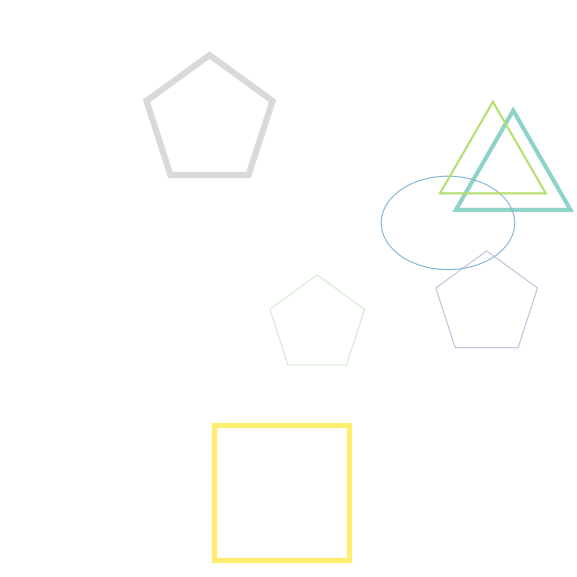[{"shape": "triangle", "thickness": 2, "radius": 0.57, "center": [0.889, 0.693]}, {"shape": "pentagon", "thickness": 0.5, "radius": 0.46, "center": [0.843, 0.472]}, {"shape": "oval", "thickness": 0.5, "radius": 0.58, "center": [0.776, 0.613]}, {"shape": "triangle", "thickness": 1, "radius": 0.53, "center": [0.853, 0.717]}, {"shape": "pentagon", "thickness": 3, "radius": 0.57, "center": [0.363, 0.789]}, {"shape": "pentagon", "thickness": 0.5, "radius": 0.43, "center": [0.549, 0.437]}, {"shape": "square", "thickness": 2.5, "radius": 0.58, "center": [0.487, 0.146]}]